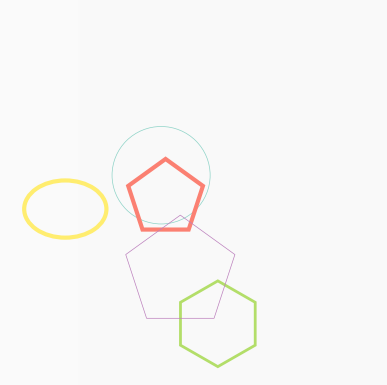[{"shape": "circle", "thickness": 0.5, "radius": 0.63, "center": [0.416, 0.545]}, {"shape": "pentagon", "thickness": 3, "radius": 0.51, "center": [0.427, 0.486]}, {"shape": "hexagon", "thickness": 2, "radius": 0.56, "center": [0.562, 0.159]}, {"shape": "pentagon", "thickness": 0.5, "radius": 0.74, "center": [0.465, 0.293]}, {"shape": "oval", "thickness": 3, "radius": 0.53, "center": [0.169, 0.457]}]